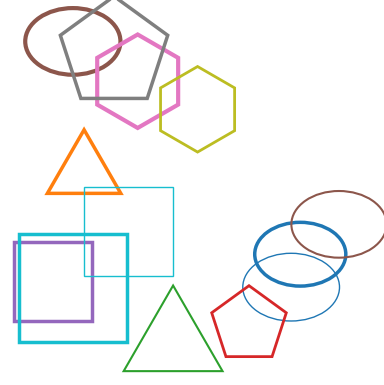[{"shape": "oval", "thickness": 2.5, "radius": 0.59, "center": [0.78, 0.34]}, {"shape": "oval", "thickness": 1, "radius": 0.63, "center": [0.756, 0.254]}, {"shape": "triangle", "thickness": 2.5, "radius": 0.55, "center": [0.218, 0.553]}, {"shape": "triangle", "thickness": 1.5, "radius": 0.74, "center": [0.45, 0.11]}, {"shape": "pentagon", "thickness": 2, "radius": 0.51, "center": [0.647, 0.156]}, {"shape": "square", "thickness": 2.5, "radius": 0.51, "center": [0.138, 0.269]}, {"shape": "oval", "thickness": 3, "radius": 0.62, "center": [0.189, 0.892]}, {"shape": "oval", "thickness": 1.5, "radius": 0.62, "center": [0.881, 0.417]}, {"shape": "hexagon", "thickness": 3, "radius": 0.61, "center": [0.358, 0.789]}, {"shape": "pentagon", "thickness": 2.5, "radius": 0.73, "center": [0.296, 0.863]}, {"shape": "hexagon", "thickness": 2, "radius": 0.56, "center": [0.513, 0.716]}, {"shape": "square", "thickness": 1, "radius": 0.58, "center": [0.334, 0.398]}, {"shape": "square", "thickness": 2.5, "radius": 0.7, "center": [0.19, 0.252]}]